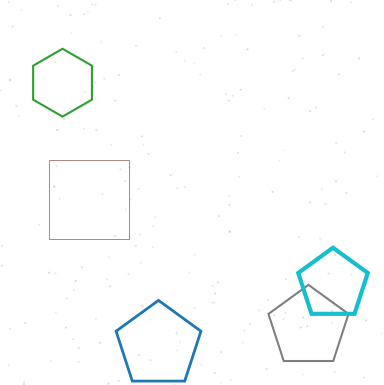[{"shape": "pentagon", "thickness": 2, "radius": 0.58, "center": [0.412, 0.104]}, {"shape": "hexagon", "thickness": 1.5, "radius": 0.44, "center": [0.162, 0.785]}, {"shape": "square", "thickness": 0.5, "radius": 0.51, "center": [0.231, 0.483]}, {"shape": "pentagon", "thickness": 1.5, "radius": 0.55, "center": [0.801, 0.151]}, {"shape": "pentagon", "thickness": 3, "radius": 0.47, "center": [0.865, 0.262]}]